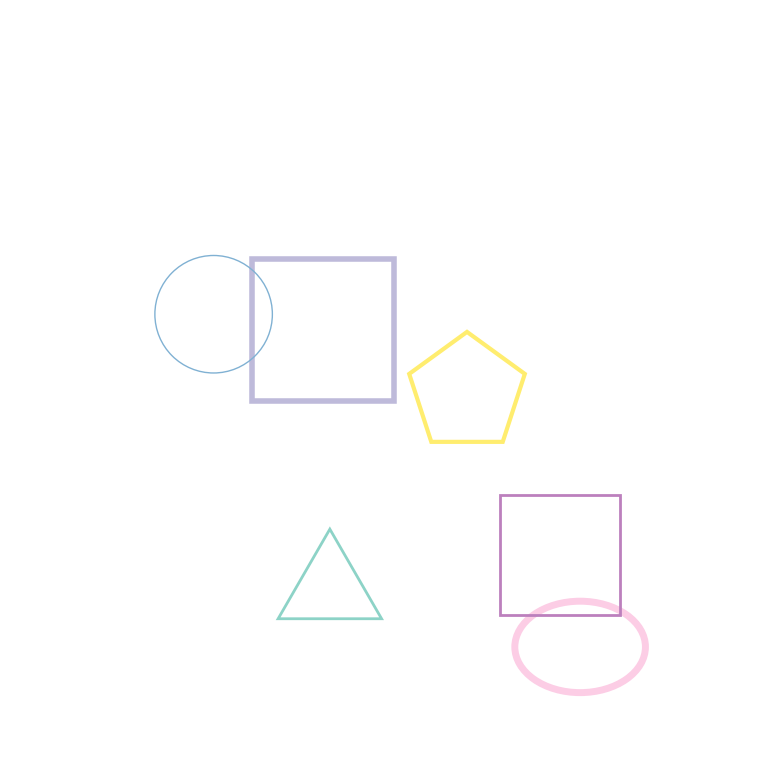[{"shape": "triangle", "thickness": 1, "radius": 0.39, "center": [0.428, 0.235]}, {"shape": "square", "thickness": 2, "radius": 0.46, "center": [0.42, 0.571]}, {"shape": "circle", "thickness": 0.5, "radius": 0.38, "center": [0.277, 0.592]}, {"shape": "oval", "thickness": 2.5, "radius": 0.42, "center": [0.753, 0.16]}, {"shape": "square", "thickness": 1, "radius": 0.39, "center": [0.727, 0.279]}, {"shape": "pentagon", "thickness": 1.5, "radius": 0.39, "center": [0.607, 0.49]}]